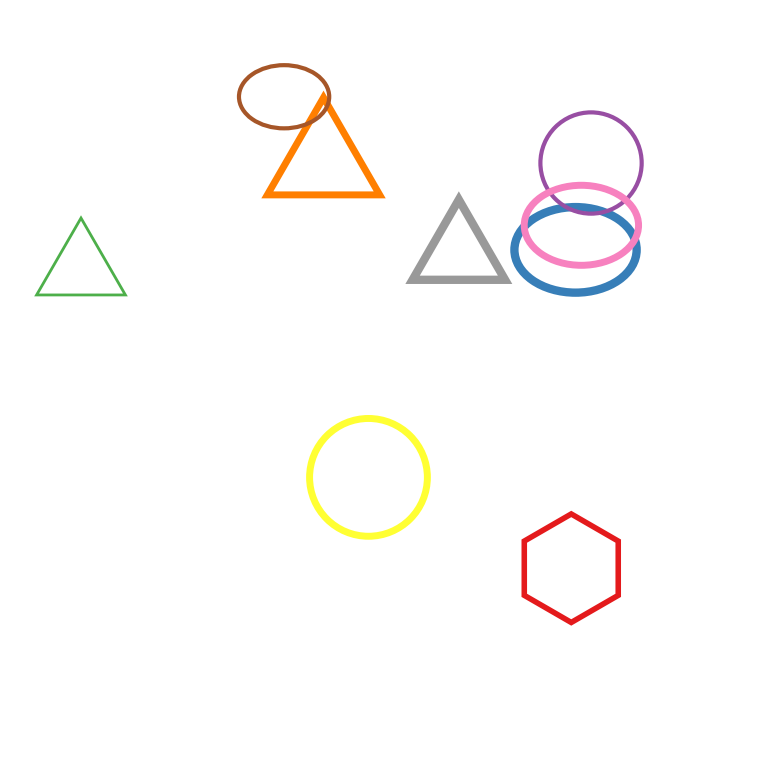[{"shape": "hexagon", "thickness": 2, "radius": 0.35, "center": [0.742, 0.262]}, {"shape": "oval", "thickness": 3, "radius": 0.4, "center": [0.747, 0.676]}, {"shape": "triangle", "thickness": 1, "radius": 0.33, "center": [0.105, 0.65]}, {"shape": "circle", "thickness": 1.5, "radius": 0.33, "center": [0.768, 0.788]}, {"shape": "triangle", "thickness": 2.5, "radius": 0.42, "center": [0.42, 0.789]}, {"shape": "circle", "thickness": 2.5, "radius": 0.38, "center": [0.479, 0.38]}, {"shape": "oval", "thickness": 1.5, "radius": 0.29, "center": [0.369, 0.874]}, {"shape": "oval", "thickness": 2.5, "radius": 0.37, "center": [0.755, 0.707]}, {"shape": "triangle", "thickness": 3, "radius": 0.35, "center": [0.596, 0.671]}]